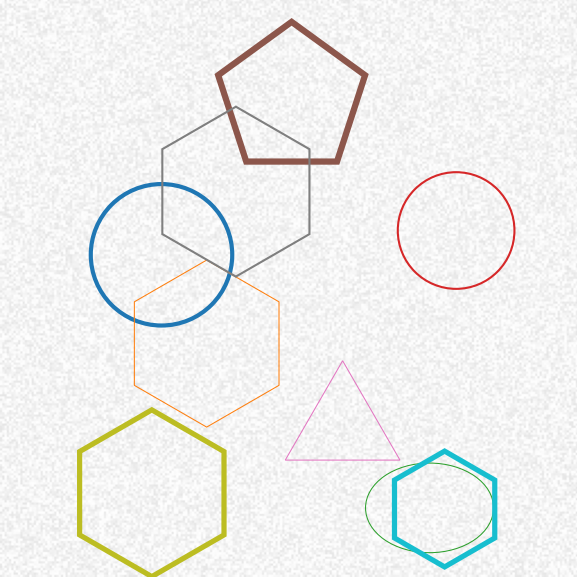[{"shape": "circle", "thickness": 2, "radius": 0.61, "center": [0.28, 0.558]}, {"shape": "hexagon", "thickness": 0.5, "radius": 0.72, "center": [0.358, 0.404]}, {"shape": "oval", "thickness": 0.5, "radius": 0.55, "center": [0.744, 0.12]}, {"shape": "circle", "thickness": 1, "radius": 0.51, "center": [0.79, 0.6]}, {"shape": "pentagon", "thickness": 3, "radius": 0.67, "center": [0.505, 0.828]}, {"shape": "triangle", "thickness": 0.5, "radius": 0.57, "center": [0.593, 0.26]}, {"shape": "hexagon", "thickness": 1, "radius": 0.74, "center": [0.408, 0.667]}, {"shape": "hexagon", "thickness": 2.5, "radius": 0.72, "center": [0.263, 0.145]}, {"shape": "hexagon", "thickness": 2.5, "radius": 0.5, "center": [0.77, 0.118]}]